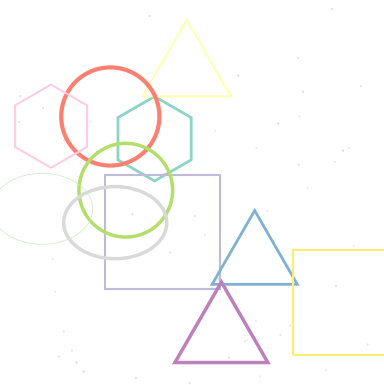[{"shape": "hexagon", "thickness": 2, "radius": 0.55, "center": [0.402, 0.64]}, {"shape": "triangle", "thickness": 1.5, "radius": 0.66, "center": [0.485, 0.816]}, {"shape": "square", "thickness": 1.5, "radius": 0.74, "center": [0.422, 0.397]}, {"shape": "circle", "thickness": 3, "radius": 0.64, "center": [0.287, 0.697]}, {"shape": "triangle", "thickness": 2, "radius": 0.64, "center": [0.662, 0.325]}, {"shape": "circle", "thickness": 2.5, "radius": 0.61, "center": [0.327, 0.506]}, {"shape": "hexagon", "thickness": 1.5, "radius": 0.54, "center": [0.133, 0.672]}, {"shape": "oval", "thickness": 2.5, "radius": 0.67, "center": [0.299, 0.422]}, {"shape": "triangle", "thickness": 2.5, "radius": 0.7, "center": [0.575, 0.128]}, {"shape": "oval", "thickness": 0.5, "radius": 0.66, "center": [0.109, 0.458]}, {"shape": "square", "thickness": 1.5, "radius": 0.69, "center": [0.897, 0.215]}]